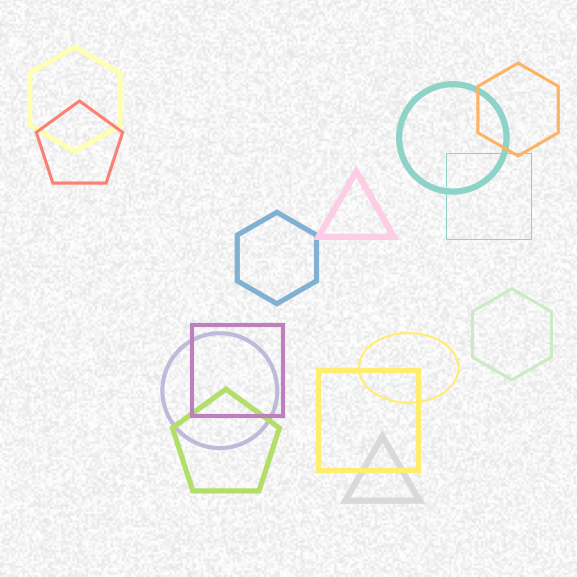[{"shape": "square", "thickness": 0.5, "radius": 0.37, "center": [0.846, 0.66]}, {"shape": "circle", "thickness": 3, "radius": 0.47, "center": [0.784, 0.76]}, {"shape": "hexagon", "thickness": 2.5, "radius": 0.45, "center": [0.13, 0.827]}, {"shape": "circle", "thickness": 2, "radius": 0.5, "center": [0.381, 0.323]}, {"shape": "pentagon", "thickness": 1.5, "radius": 0.39, "center": [0.138, 0.746]}, {"shape": "hexagon", "thickness": 2.5, "radius": 0.4, "center": [0.479, 0.552]}, {"shape": "hexagon", "thickness": 1.5, "radius": 0.4, "center": [0.897, 0.809]}, {"shape": "pentagon", "thickness": 2.5, "radius": 0.49, "center": [0.391, 0.228]}, {"shape": "triangle", "thickness": 3, "radius": 0.38, "center": [0.617, 0.627]}, {"shape": "triangle", "thickness": 3, "radius": 0.37, "center": [0.662, 0.169]}, {"shape": "square", "thickness": 2, "radius": 0.39, "center": [0.411, 0.358]}, {"shape": "hexagon", "thickness": 1.5, "radius": 0.39, "center": [0.887, 0.42]}, {"shape": "oval", "thickness": 1, "radius": 0.43, "center": [0.708, 0.362]}, {"shape": "square", "thickness": 2.5, "radius": 0.43, "center": [0.638, 0.272]}]